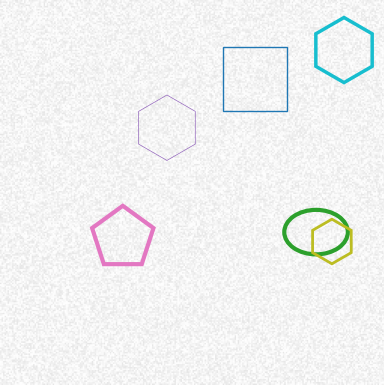[{"shape": "square", "thickness": 1, "radius": 0.41, "center": [0.662, 0.794]}, {"shape": "oval", "thickness": 3, "radius": 0.41, "center": [0.821, 0.397]}, {"shape": "hexagon", "thickness": 0.5, "radius": 0.42, "center": [0.434, 0.668]}, {"shape": "pentagon", "thickness": 3, "radius": 0.42, "center": [0.319, 0.382]}, {"shape": "hexagon", "thickness": 2, "radius": 0.29, "center": [0.862, 0.373]}, {"shape": "hexagon", "thickness": 2.5, "radius": 0.42, "center": [0.894, 0.87]}]